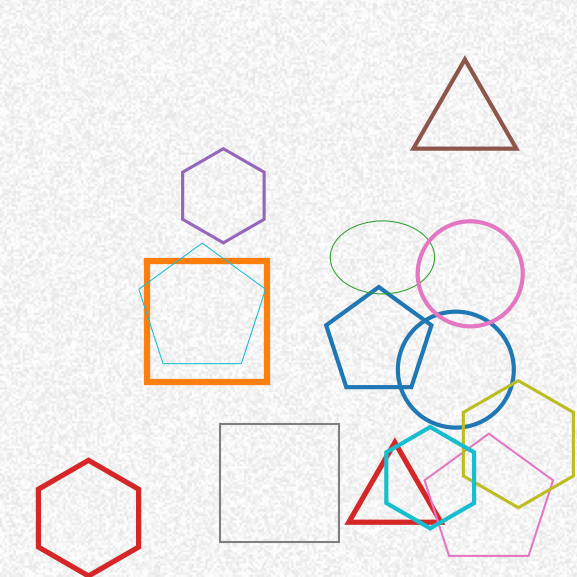[{"shape": "pentagon", "thickness": 2, "radius": 0.48, "center": [0.656, 0.406]}, {"shape": "circle", "thickness": 2, "radius": 0.5, "center": [0.789, 0.359]}, {"shape": "square", "thickness": 3, "radius": 0.52, "center": [0.359, 0.443]}, {"shape": "oval", "thickness": 0.5, "radius": 0.45, "center": [0.662, 0.553]}, {"shape": "hexagon", "thickness": 2.5, "radius": 0.5, "center": [0.153, 0.102]}, {"shape": "triangle", "thickness": 2.5, "radius": 0.46, "center": [0.684, 0.141]}, {"shape": "hexagon", "thickness": 1.5, "radius": 0.41, "center": [0.387, 0.66]}, {"shape": "triangle", "thickness": 2, "radius": 0.52, "center": [0.805, 0.793]}, {"shape": "pentagon", "thickness": 1, "radius": 0.59, "center": [0.846, 0.131]}, {"shape": "circle", "thickness": 2, "radius": 0.45, "center": [0.814, 0.525]}, {"shape": "square", "thickness": 1, "radius": 0.51, "center": [0.484, 0.162]}, {"shape": "hexagon", "thickness": 1.5, "radius": 0.55, "center": [0.898, 0.23]}, {"shape": "pentagon", "thickness": 0.5, "radius": 0.58, "center": [0.35, 0.463]}, {"shape": "hexagon", "thickness": 2, "radius": 0.44, "center": [0.745, 0.172]}]